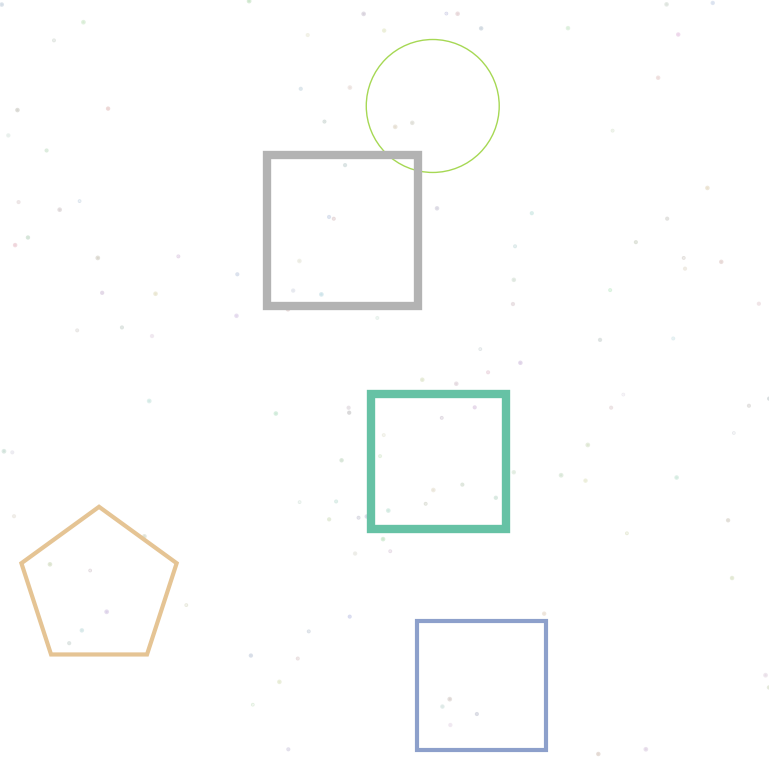[{"shape": "square", "thickness": 3, "radius": 0.44, "center": [0.57, 0.401]}, {"shape": "square", "thickness": 1.5, "radius": 0.42, "center": [0.625, 0.11]}, {"shape": "circle", "thickness": 0.5, "radius": 0.43, "center": [0.562, 0.862]}, {"shape": "pentagon", "thickness": 1.5, "radius": 0.53, "center": [0.129, 0.236]}, {"shape": "square", "thickness": 3, "radius": 0.49, "center": [0.445, 0.701]}]